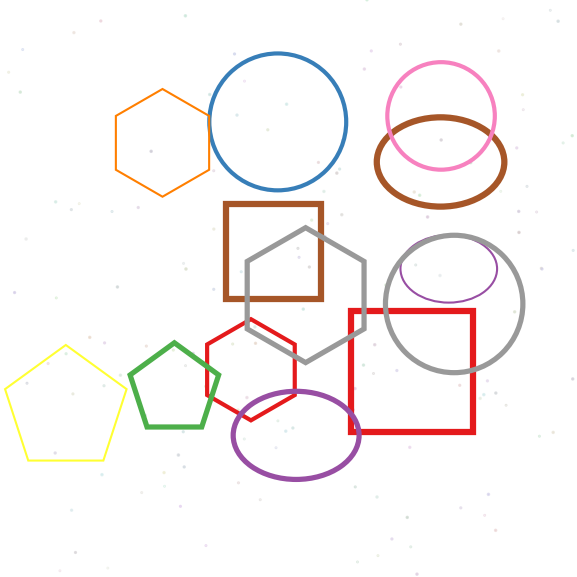[{"shape": "square", "thickness": 3, "radius": 0.53, "center": [0.713, 0.356]}, {"shape": "hexagon", "thickness": 2, "radius": 0.44, "center": [0.435, 0.359]}, {"shape": "circle", "thickness": 2, "radius": 0.59, "center": [0.481, 0.788]}, {"shape": "pentagon", "thickness": 2.5, "radius": 0.4, "center": [0.302, 0.325]}, {"shape": "oval", "thickness": 2.5, "radius": 0.55, "center": [0.513, 0.245]}, {"shape": "oval", "thickness": 1, "radius": 0.42, "center": [0.777, 0.534]}, {"shape": "hexagon", "thickness": 1, "radius": 0.47, "center": [0.281, 0.752]}, {"shape": "pentagon", "thickness": 1, "radius": 0.55, "center": [0.114, 0.291]}, {"shape": "oval", "thickness": 3, "radius": 0.55, "center": [0.763, 0.719]}, {"shape": "square", "thickness": 3, "radius": 0.41, "center": [0.474, 0.563]}, {"shape": "circle", "thickness": 2, "radius": 0.47, "center": [0.764, 0.798]}, {"shape": "circle", "thickness": 2.5, "radius": 0.59, "center": [0.786, 0.473]}, {"shape": "hexagon", "thickness": 2.5, "radius": 0.58, "center": [0.529, 0.488]}]